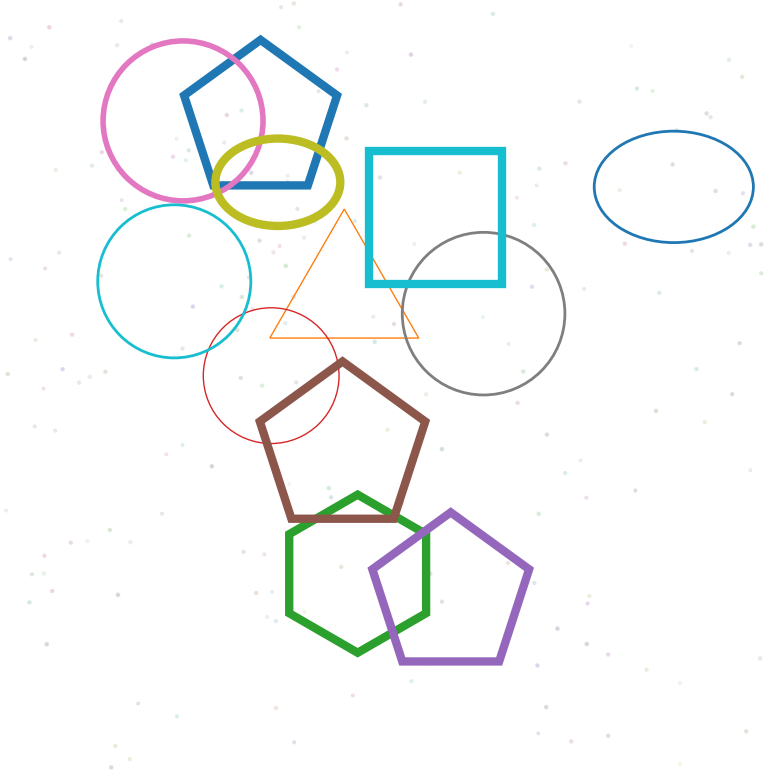[{"shape": "pentagon", "thickness": 3, "radius": 0.52, "center": [0.338, 0.844]}, {"shape": "oval", "thickness": 1, "radius": 0.52, "center": [0.875, 0.757]}, {"shape": "triangle", "thickness": 0.5, "radius": 0.56, "center": [0.447, 0.617]}, {"shape": "hexagon", "thickness": 3, "radius": 0.51, "center": [0.464, 0.255]}, {"shape": "circle", "thickness": 0.5, "radius": 0.44, "center": [0.352, 0.512]}, {"shape": "pentagon", "thickness": 3, "radius": 0.54, "center": [0.585, 0.228]}, {"shape": "pentagon", "thickness": 3, "radius": 0.56, "center": [0.445, 0.418]}, {"shape": "circle", "thickness": 2, "radius": 0.52, "center": [0.238, 0.843]}, {"shape": "circle", "thickness": 1, "radius": 0.53, "center": [0.628, 0.593]}, {"shape": "oval", "thickness": 3, "radius": 0.41, "center": [0.361, 0.763]}, {"shape": "circle", "thickness": 1, "radius": 0.5, "center": [0.226, 0.635]}, {"shape": "square", "thickness": 3, "radius": 0.43, "center": [0.565, 0.718]}]